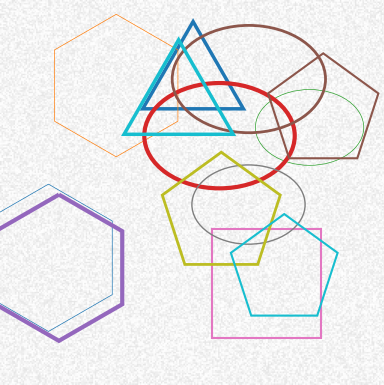[{"shape": "hexagon", "thickness": 0.5, "radius": 0.96, "center": [0.126, 0.33]}, {"shape": "triangle", "thickness": 2.5, "radius": 0.75, "center": [0.502, 0.793]}, {"shape": "hexagon", "thickness": 0.5, "radius": 0.93, "center": [0.302, 0.778]}, {"shape": "oval", "thickness": 0.5, "radius": 0.7, "center": [0.804, 0.669]}, {"shape": "oval", "thickness": 3, "radius": 0.98, "center": [0.57, 0.648]}, {"shape": "hexagon", "thickness": 3, "radius": 0.95, "center": [0.153, 0.305]}, {"shape": "pentagon", "thickness": 1.5, "radius": 0.75, "center": [0.84, 0.711]}, {"shape": "oval", "thickness": 2, "radius": 1.0, "center": [0.646, 0.795]}, {"shape": "square", "thickness": 1.5, "radius": 0.71, "center": [0.692, 0.264]}, {"shape": "oval", "thickness": 1, "radius": 0.74, "center": [0.645, 0.469]}, {"shape": "pentagon", "thickness": 2, "radius": 0.81, "center": [0.575, 0.444]}, {"shape": "triangle", "thickness": 2.5, "radius": 0.82, "center": [0.464, 0.733]}, {"shape": "pentagon", "thickness": 1.5, "radius": 0.73, "center": [0.738, 0.298]}]